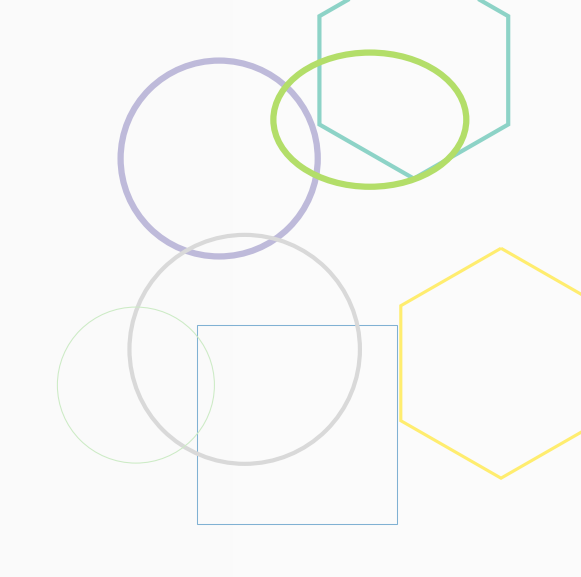[{"shape": "hexagon", "thickness": 2, "radius": 0.94, "center": [0.712, 0.877]}, {"shape": "circle", "thickness": 3, "radius": 0.85, "center": [0.377, 0.725]}, {"shape": "square", "thickness": 0.5, "radius": 0.86, "center": [0.511, 0.265]}, {"shape": "oval", "thickness": 3, "radius": 0.83, "center": [0.636, 0.792]}, {"shape": "circle", "thickness": 2, "radius": 0.99, "center": [0.421, 0.394]}, {"shape": "circle", "thickness": 0.5, "radius": 0.68, "center": [0.234, 0.332]}, {"shape": "hexagon", "thickness": 1.5, "radius": 1.0, "center": [0.862, 0.37]}]